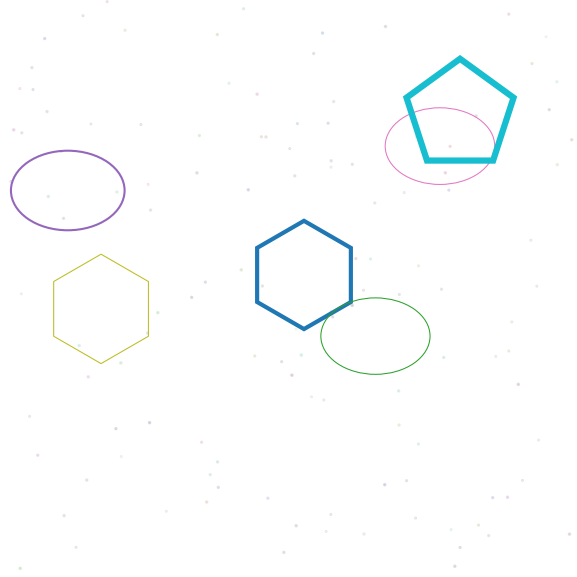[{"shape": "hexagon", "thickness": 2, "radius": 0.47, "center": [0.526, 0.523]}, {"shape": "oval", "thickness": 0.5, "radius": 0.47, "center": [0.65, 0.417]}, {"shape": "oval", "thickness": 1, "radius": 0.49, "center": [0.117, 0.669]}, {"shape": "oval", "thickness": 0.5, "radius": 0.47, "center": [0.762, 0.746]}, {"shape": "hexagon", "thickness": 0.5, "radius": 0.47, "center": [0.175, 0.464]}, {"shape": "pentagon", "thickness": 3, "radius": 0.49, "center": [0.797, 0.8]}]